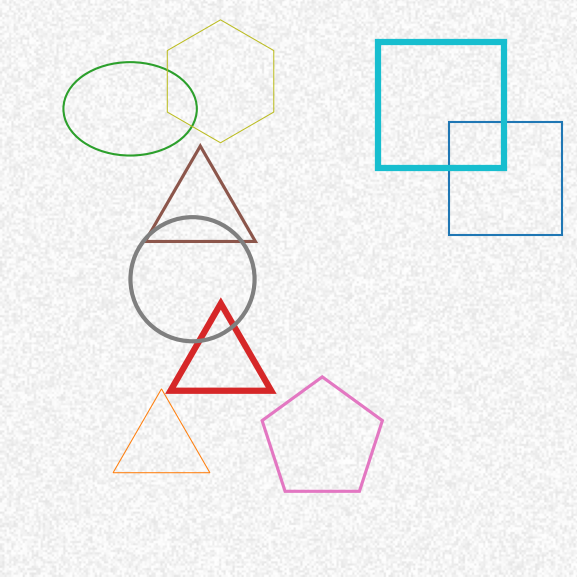[{"shape": "square", "thickness": 1, "radius": 0.49, "center": [0.875, 0.69]}, {"shape": "triangle", "thickness": 0.5, "radius": 0.48, "center": [0.28, 0.229]}, {"shape": "oval", "thickness": 1, "radius": 0.58, "center": [0.225, 0.811]}, {"shape": "triangle", "thickness": 3, "radius": 0.5, "center": [0.382, 0.373]}, {"shape": "triangle", "thickness": 1.5, "radius": 0.55, "center": [0.347, 0.636]}, {"shape": "pentagon", "thickness": 1.5, "radius": 0.55, "center": [0.558, 0.237]}, {"shape": "circle", "thickness": 2, "radius": 0.54, "center": [0.333, 0.516]}, {"shape": "hexagon", "thickness": 0.5, "radius": 0.53, "center": [0.382, 0.858]}, {"shape": "square", "thickness": 3, "radius": 0.55, "center": [0.763, 0.818]}]